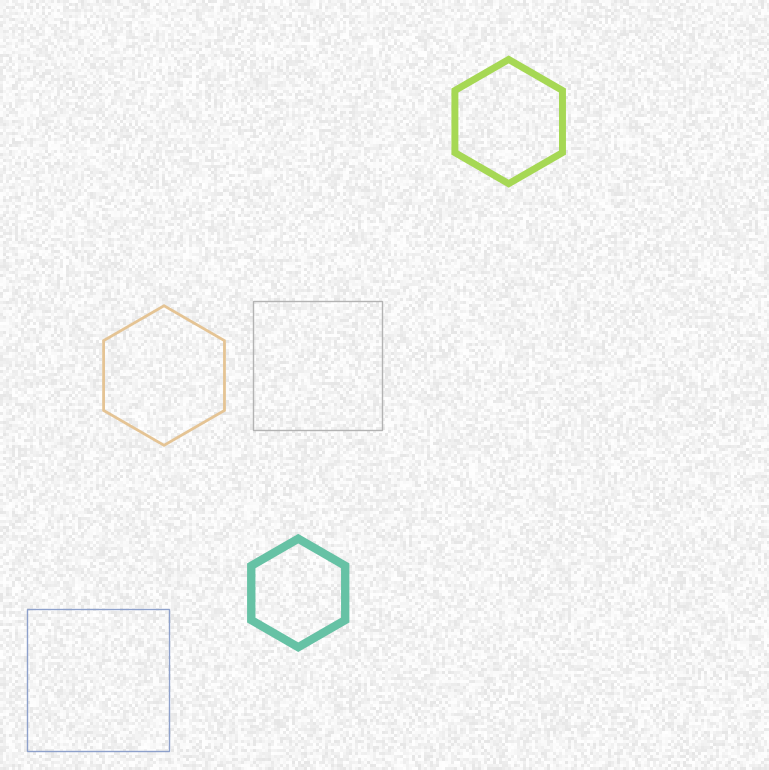[{"shape": "hexagon", "thickness": 3, "radius": 0.35, "center": [0.387, 0.23]}, {"shape": "square", "thickness": 0.5, "radius": 0.46, "center": [0.128, 0.117]}, {"shape": "hexagon", "thickness": 2.5, "radius": 0.4, "center": [0.661, 0.842]}, {"shape": "hexagon", "thickness": 1, "radius": 0.45, "center": [0.213, 0.512]}, {"shape": "square", "thickness": 0.5, "radius": 0.42, "center": [0.412, 0.526]}]